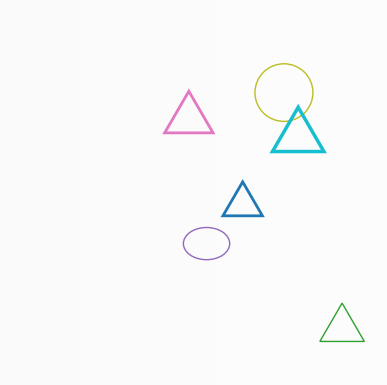[{"shape": "triangle", "thickness": 2, "radius": 0.29, "center": [0.626, 0.469]}, {"shape": "triangle", "thickness": 1, "radius": 0.33, "center": [0.883, 0.146]}, {"shape": "oval", "thickness": 1, "radius": 0.3, "center": [0.533, 0.367]}, {"shape": "triangle", "thickness": 2, "radius": 0.36, "center": [0.487, 0.691]}, {"shape": "circle", "thickness": 1, "radius": 0.37, "center": [0.733, 0.76]}, {"shape": "triangle", "thickness": 2.5, "radius": 0.38, "center": [0.77, 0.645]}]